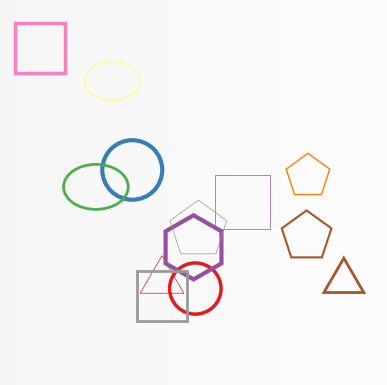[{"shape": "triangle", "thickness": 0.5, "radius": 0.33, "center": [0.418, 0.271]}, {"shape": "circle", "thickness": 2.5, "radius": 0.33, "center": [0.504, 0.251]}, {"shape": "circle", "thickness": 3, "radius": 0.39, "center": [0.341, 0.559]}, {"shape": "oval", "thickness": 2, "radius": 0.42, "center": [0.247, 0.515]}, {"shape": "square", "thickness": 0.5, "radius": 0.35, "center": [0.626, 0.476]}, {"shape": "hexagon", "thickness": 3, "radius": 0.42, "center": [0.499, 0.358]}, {"shape": "pentagon", "thickness": 1, "radius": 0.3, "center": [0.795, 0.543]}, {"shape": "oval", "thickness": 0.5, "radius": 0.36, "center": [0.29, 0.789]}, {"shape": "pentagon", "thickness": 1.5, "radius": 0.34, "center": [0.791, 0.386]}, {"shape": "triangle", "thickness": 2, "radius": 0.3, "center": [0.887, 0.27]}, {"shape": "square", "thickness": 2.5, "radius": 0.32, "center": [0.102, 0.876]}, {"shape": "square", "thickness": 2, "radius": 0.32, "center": [0.417, 0.23]}, {"shape": "pentagon", "thickness": 0.5, "radius": 0.39, "center": [0.512, 0.403]}]